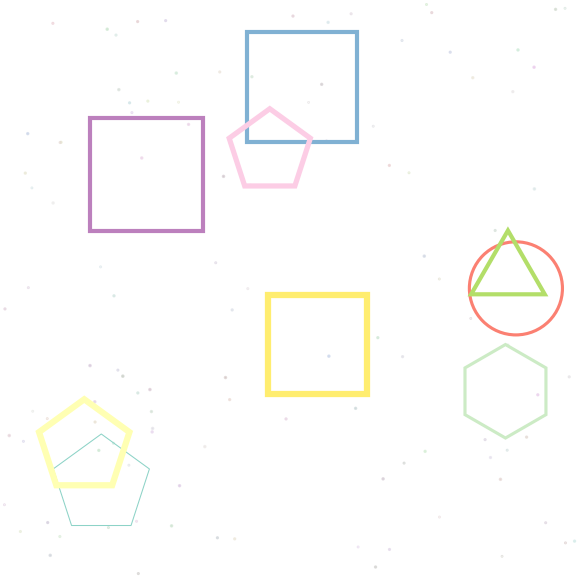[{"shape": "pentagon", "thickness": 0.5, "radius": 0.44, "center": [0.175, 0.16]}, {"shape": "pentagon", "thickness": 3, "radius": 0.41, "center": [0.146, 0.225]}, {"shape": "circle", "thickness": 1.5, "radius": 0.4, "center": [0.893, 0.5]}, {"shape": "square", "thickness": 2, "radius": 0.47, "center": [0.523, 0.849]}, {"shape": "triangle", "thickness": 2, "radius": 0.37, "center": [0.88, 0.526]}, {"shape": "pentagon", "thickness": 2.5, "radius": 0.37, "center": [0.467, 0.737]}, {"shape": "square", "thickness": 2, "radius": 0.49, "center": [0.253, 0.697]}, {"shape": "hexagon", "thickness": 1.5, "radius": 0.4, "center": [0.875, 0.322]}, {"shape": "square", "thickness": 3, "radius": 0.43, "center": [0.55, 0.403]}]